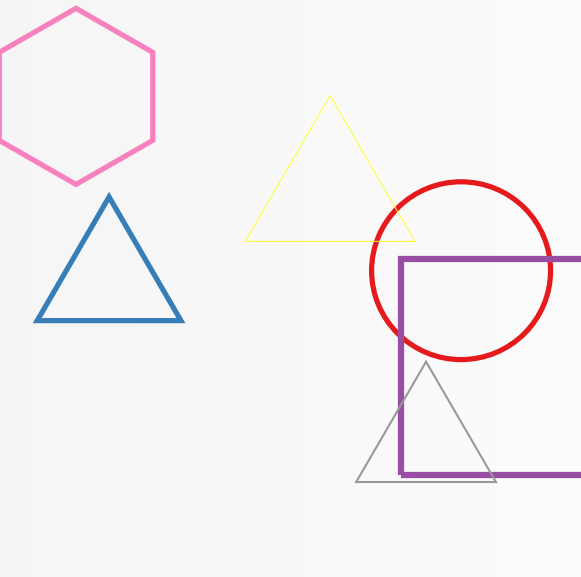[{"shape": "circle", "thickness": 2.5, "radius": 0.77, "center": [0.793, 0.53]}, {"shape": "triangle", "thickness": 2.5, "radius": 0.71, "center": [0.188, 0.515]}, {"shape": "square", "thickness": 3, "radius": 0.94, "center": [0.877, 0.364]}, {"shape": "triangle", "thickness": 0.5, "radius": 0.84, "center": [0.568, 0.665]}, {"shape": "hexagon", "thickness": 2.5, "radius": 0.76, "center": [0.131, 0.832]}, {"shape": "triangle", "thickness": 1, "radius": 0.69, "center": [0.733, 0.234]}]